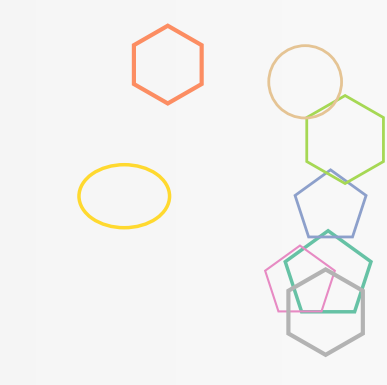[{"shape": "pentagon", "thickness": 2.5, "radius": 0.58, "center": [0.847, 0.284]}, {"shape": "hexagon", "thickness": 3, "radius": 0.5, "center": [0.433, 0.832]}, {"shape": "pentagon", "thickness": 2, "radius": 0.48, "center": [0.853, 0.462]}, {"shape": "pentagon", "thickness": 1.5, "radius": 0.47, "center": [0.774, 0.268]}, {"shape": "hexagon", "thickness": 2, "radius": 0.57, "center": [0.891, 0.638]}, {"shape": "oval", "thickness": 2.5, "radius": 0.58, "center": [0.321, 0.49]}, {"shape": "circle", "thickness": 2, "radius": 0.47, "center": [0.788, 0.787]}, {"shape": "hexagon", "thickness": 3, "radius": 0.55, "center": [0.84, 0.189]}]